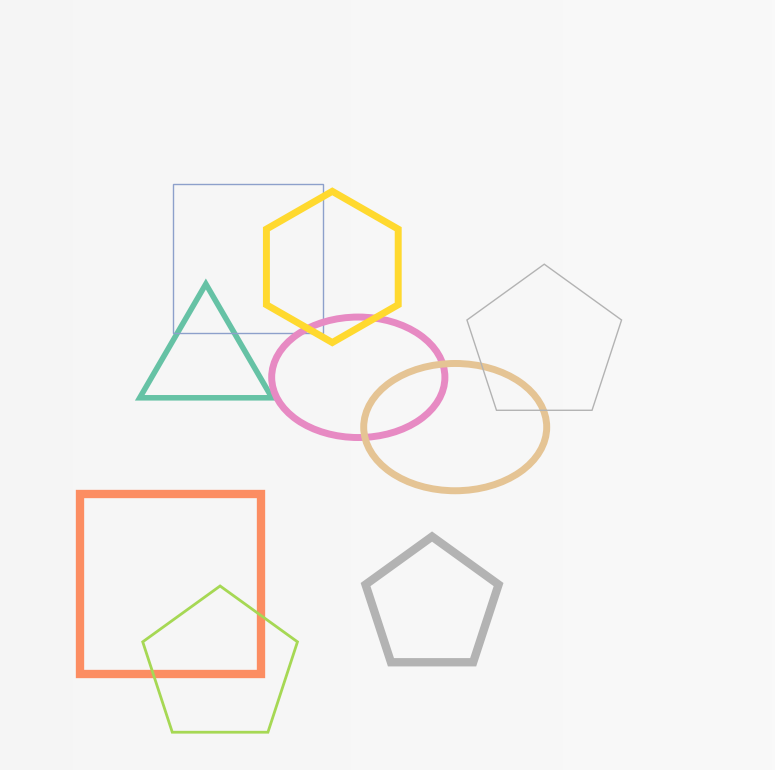[{"shape": "triangle", "thickness": 2, "radius": 0.49, "center": [0.266, 0.533]}, {"shape": "square", "thickness": 3, "radius": 0.58, "center": [0.22, 0.242]}, {"shape": "square", "thickness": 0.5, "radius": 0.48, "center": [0.32, 0.664]}, {"shape": "oval", "thickness": 2.5, "radius": 0.56, "center": [0.462, 0.51]}, {"shape": "pentagon", "thickness": 1, "radius": 0.52, "center": [0.284, 0.134]}, {"shape": "hexagon", "thickness": 2.5, "radius": 0.49, "center": [0.429, 0.653]}, {"shape": "oval", "thickness": 2.5, "radius": 0.59, "center": [0.587, 0.445]}, {"shape": "pentagon", "thickness": 3, "radius": 0.45, "center": [0.557, 0.213]}, {"shape": "pentagon", "thickness": 0.5, "radius": 0.52, "center": [0.702, 0.552]}]